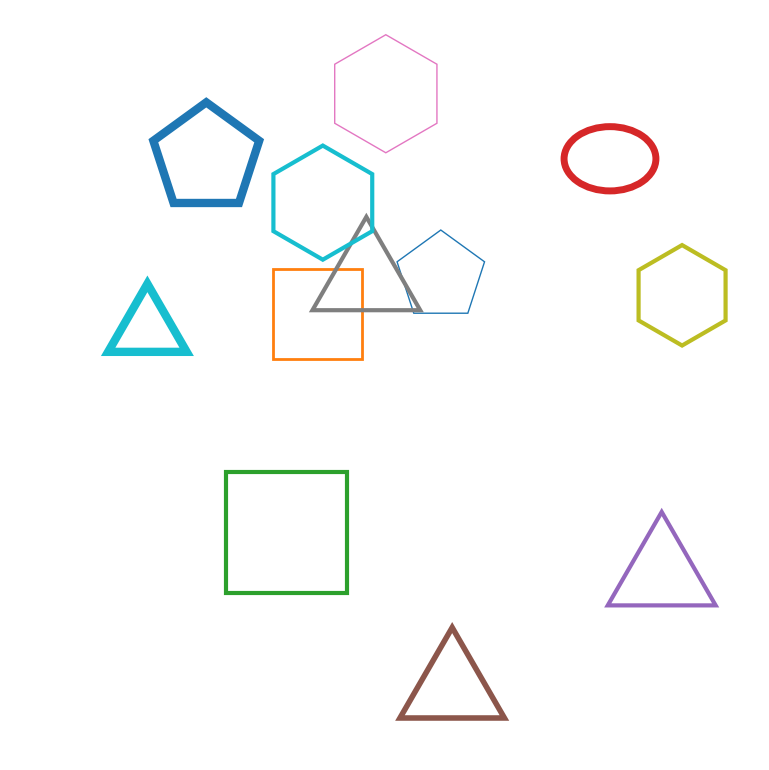[{"shape": "pentagon", "thickness": 3, "radius": 0.36, "center": [0.268, 0.795]}, {"shape": "pentagon", "thickness": 0.5, "radius": 0.3, "center": [0.572, 0.642]}, {"shape": "square", "thickness": 1, "radius": 0.29, "center": [0.412, 0.592]}, {"shape": "square", "thickness": 1.5, "radius": 0.39, "center": [0.372, 0.309]}, {"shape": "oval", "thickness": 2.5, "radius": 0.3, "center": [0.792, 0.794]}, {"shape": "triangle", "thickness": 1.5, "radius": 0.4, "center": [0.859, 0.254]}, {"shape": "triangle", "thickness": 2, "radius": 0.39, "center": [0.587, 0.107]}, {"shape": "hexagon", "thickness": 0.5, "radius": 0.38, "center": [0.501, 0.878]}, {"shape": "triangle", "thickness": 1.5, "radius": 0.4, "center": [0.476, 0.638]}, {"shape": "hexagon", "thickness": 1.5, "radius": 0.33, "center": [0.886, 0.616]}, {"shape": "triangle", "thickness": 3, "radius": 0.29, "center": [0.191, 0.572]}, {"shape": "hexagon", "thickness": 1.5, "radius": 0.37, "center": [0.419, 0.737]}]